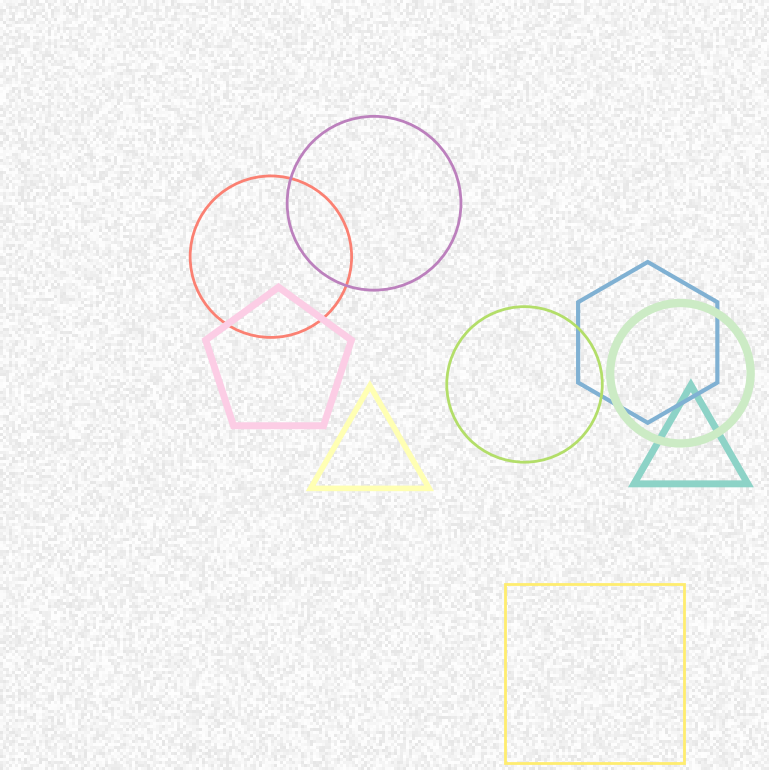[{"shape": "triangle", "thickness": 2.5, "radius": 0.43, "center": [0.897, 0.414]}, {"shape": "triangle", "thickness": 2, "radius": 0.44, "center": [0.48, 0.41]}, {"shape": "circle", "thickness": 1, "radius": 0.52, "center": [0.352, 0.667]}, {"shape": "hexagon", "thickness": 1.5, "radius": 0.52, "center": [0.841, 0.555]}, {"shape": "circle", "thickness": 1, "radius": 0.5, "center": [0.681, 0.501]}, {"shape": "pentagon", "thickness": 2.5, "radius": 0.5, "center": [0.362, 0.528]}, {"shape": "circle", "thickness": 1, "radius": 0.56, "center": [0.486, 0.736]}, {"shape": "circle", "thickness": 3, "radius": 0.46, "center": [0.884, 0.515]}, {"shape": "square", "thickness": 1, "radius": 0.58, "center": [0.772, 0.125]}]